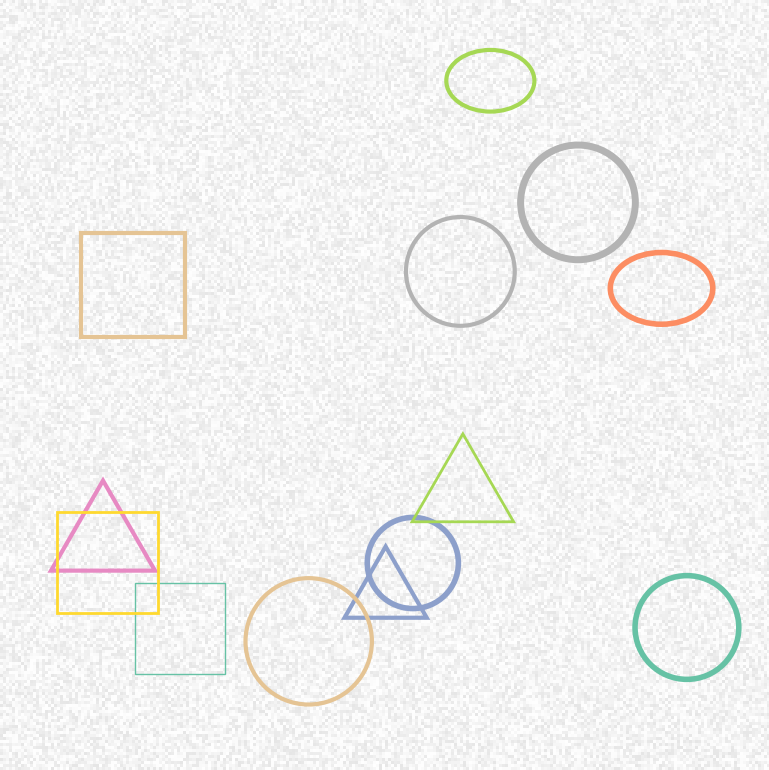[{"shape": "circle", "thickness": 2, "radius": 0.34, "center": [0.892, 0.185]}, {"shape": "square", "thickness": 0.5, "radius": 0.29, "center": [0.234, 0.184]}, {"shape": "oval", "thickness": 2, "radius": 0.33, "center": [0.859, 0.625]}, {"shape": "circle", "thickness": 2, "radius": 0.3, "center": [0.536, 0.269]}, {"shape": "triangle", "thickness": 1.5, "radius": 0.31, "center": [0.501, 0.229]}, {"shape": "triangle", "thickness": 1.5, "radius": 0.39, "center": [0.134, 0.298]}, {"shape": "oval", "thickness": 1.5, "radius": 0.29, "center": [0.637, 0.895]}, {"shape": "triangle", "thickness": 1, "radius": 0.38, "center": [0.601, 0.36]}, {"shape": "square", "thickness": 1, "radius": 0.33, "center": [0.14, 0.27]}, {"shape": "square", "thickness": 1.5, "radius": 0.34, "center": [0.173, 0.63]}, {"shape": "circle", "thickness": 1.5, "radius": 0.41, "center": [0.401, 0.167]}, {"shape": "circle", "thickness": 1.5, "radius": 0.35, "center": [0.598, 0.647]}, {"shape": "circle", "thickness": 2.5, "radius": 0.37, "center": [0.751, 0.737]}]